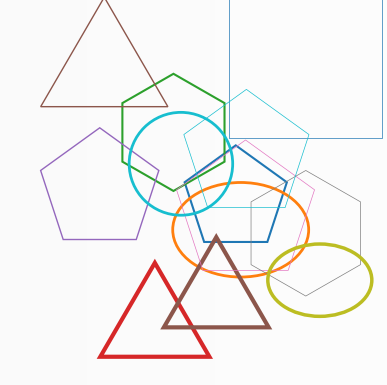[{"shape": "square", "thickness": 0.5, "radius": 0.99, "center": [0.788, 0.839]}, {"shape": "pentagon", "thickness": 1.5, "radius": 0.69, "center": [0.608, 0.484]}, {"shape": "oval", "thickness": 2, "radius": 0.88, "center": [0.621, 0.403]}, {"shape": "hexagon", "thickness": 1.5, "radius": 0.76, "center": [0.448, 0.656]}, {"shape": "triangle", "thickness": 3, "radius": 0.81, "center": [0.4, 0.155]}, {"shape": "pentagon", "thickness": 1, "radius": 0.8, "center": [0.257, 0.508]}, {"shape": "triangle", "thickness": 3, "radius": 0.78, "center": [0.558, 0.228]}, {"shape": "triangle", "thickness": 1, "radius": 0.95, "center": [0.269, 0.818]}, {"shape": "pentagon", "thickness": 0.5, "radius": 0.94, "center": [0.634, 0.449]}, {"shape": "hexagon", "thickness": 0.5, "radius": 0.82, "center": [0.789, 0.394]}, {"shape": "oval", "thickness": 2.5, "radius": 0.67, "center": [0.825, 0.272]}, {"shape": "pentagon", "thickness": 0.5, "radius": 0.85, "center": [0.636, 0.598]}, {"shape": "circle", "thickness": 2, "radius": 0.67, "center": [0.467, 0.575]}]